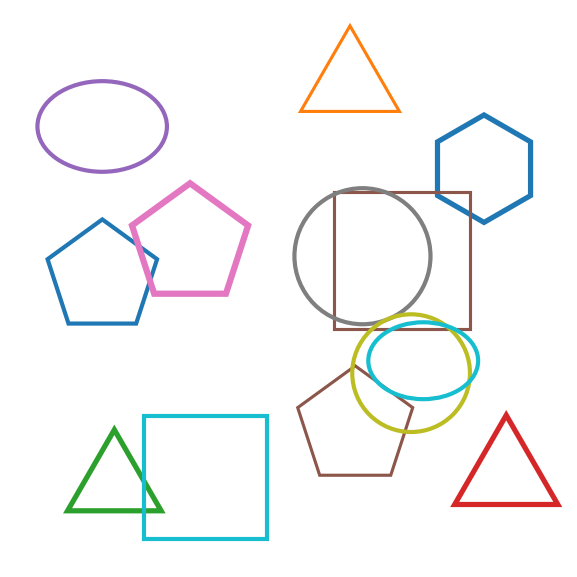[{"shape": "hexagon", "thickness": 2.5, "radius": 0.47, "center": [0.838, 0.707]}, {"shape": "pentagon", "thickness": 2, "radius": 0.5, "center": [0.177, 0.52]}, {"shape": "triangle", "thickness": 1.5, "radius": 0.49, "center": [0.606, 0.856]}, {"shape": "triangle", "thickness": 2.5, "radius": 0.47, "center": [0.198, 0.161]}, {"shape": "triangle", "thickness": 2.5, "radius": 0.52, "center": [0.877, 0.177]}, {"shape": "oval", "thickness": 2, "radius": 0.56, "center": [0.177, 0.78]}, {"shape": "square", "thickness": 1.5, "radius": 0.59, "center": [0.696, 0.548]}, {"shape": "pentagon", "thickness": 1.5, "radius": 0.52, "center": [0.615, 0.261]}, {"shape": "pentagon", "thickness": 3, "radius": 0.53, "center": [0.329, 0.576]}, {"shape": "circle", "thickness": 2, "radius": 0.59, "center": [0.628, 0.555]}, {"shape": "circle", "thickness": 2, "radius": 0.51, "center": [0.712, 0.353]}, {"shape": "oval", "thickness": 2, "radius": 0.48, "center": [0.733, 0.374]}, {"shape": "square", "thickness": 2, "radius": 0.53, "center": [0.356, 0.173]}]